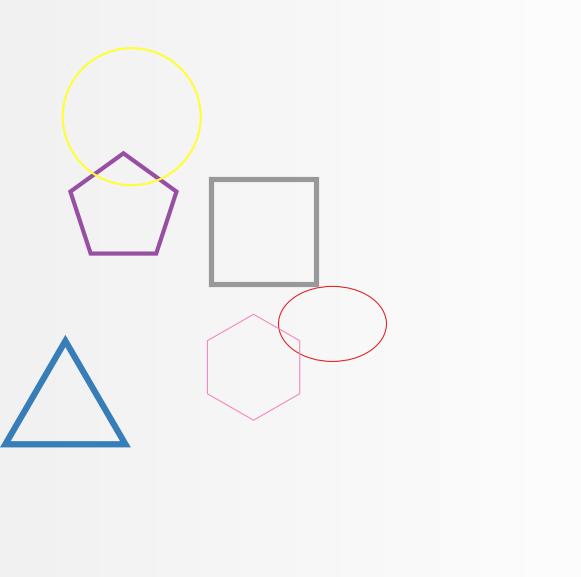[{"shape": "oval", "thickness": 0.5, "radius": 0.46, "center": [0.572, 0.438]}, {"shape": "triangle", "thickness": 3, "radius": 0.6, "center": [0.113, 0.289]}, {"shape": "pentagon", "thickness": 2, "radius": 0.48, "center": [0.212, 0.638]}, {"shape": "circle", "thickness": 1, "radius": 0.59, "center": [0.227, 0.797]}, {"shape": "hexagon", "thickness": 0.5, "radius": 0.46, "center": [0.436, 0.363]}, {"shape": "square", "thickness": 2.5, "radius": 0.45, "center": [0.453, 0.598]}]